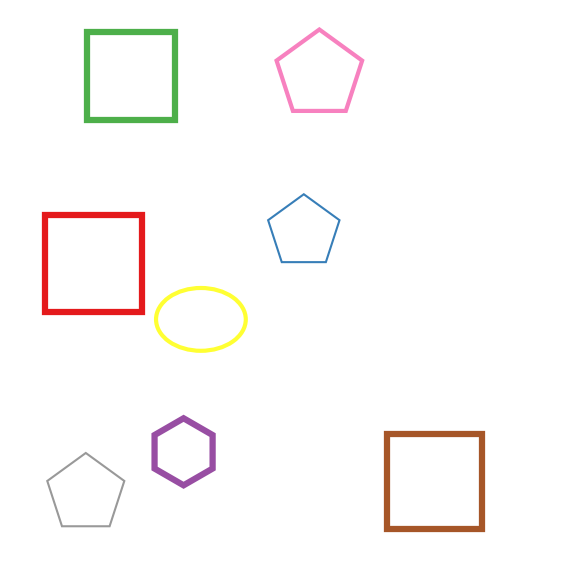[{"shape": "square", "thickness": 3, "radius": 0.42, "center": [0.162, 0.543]}, {"shape": "pentagon", "thickness": 1, "radius": 0.32, "center": [0.526, 0.598]}, {"shape": "square", "thickness": 3, "radius": 0.38, "center": [0.227, 0.867]}, {"shape": "hexagon", "thickness": 3, "radius": 0.29, "center": [0.318, 0.217]}, {"shape": "oval", "thickness": 2, "radius": 0.39, "center": [0.348, 0.446]}, {"shape": "square", "thickness": 3, "radius": 0.41, "center": [0.753, 0.165]}, {"shape": "pentagon", "thickness": 2, "radius": 0.39, "center": [0.553, 0.87]}, {"shape": "pentagon", "thickness": 1, "radius": 0.35, "center": [0.149, 0.145]}]